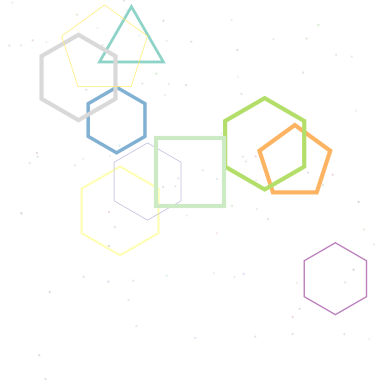[{"shape": "triangle", "thickness": 2, "radius": 0.48, "center": [0.341, 0.887]}, {"shape": "hexagon", "thickness": 1.5, "radius": 0.58, "center": [0.312, 0.452]}, {"shape": "hexagon", "thickness": 0.5, "radius": 0.5, "center": [0.383, 0.528]}, {"shape": "hexagon", "thickness": 2.5, "radius": 0.43, "center": [0.303, 0.688]}, {"shape": "pentagon", "thickness": 3, "radius": 0.48, "center": [0.766, 0.579]}, {"shape": "hexagon", "thickness": 3, "radius": 0.59, "center": [0.687, 0.626]}, {"shape": "hexagon", "thickness": 3, "radius": 0.55, "center": [0.204, 0.799]}, {"shape": "hexagon", "thickness": 1, "radius": 0.47, "center": [0.871, 0.276]}, {"shape": "square", "thickness": 3, "radius": 0.44, "center": [0.493, 0.554]}, {"shape": "pentagon", "thickness": 0.5, "radius": 0.59, "center": [0.272, 0.87]}]